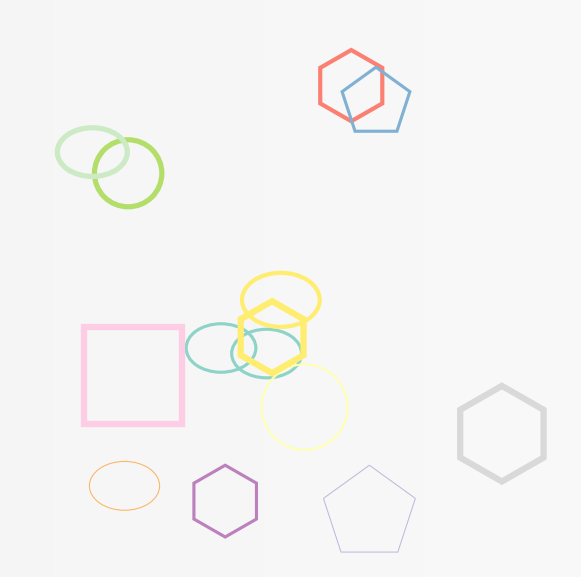[{"shape": "oval", "thickness": 1.5, "radius": 0.3, "center": [0.459, 0.387]}, {"shape": "oval", "thickness": 1.5, "radius": 0.3, "center": [0.38, 0.397]}, {"shape": "circle", "thickness": 1, "radius": 0.37, "center": [0.524, 0.294]}, {"shape": "pentagon", "thickness": 0.5, "radius": 0.42, "center": [0.636, 0.11]}, {"shape": "hexagon", "thickness": 2, "radius": 0.31, "center": [0.604, 0.851]}, {"shape": "pentagon", "thickness": 1.5, "radius": 0.31, "center": [0.647, 0.821]}, {"shape": "oval", "thickness": 0.5, "radius": 0.3, "center": [0.214, 0.158]}, {"shape": "circle", "thickness": 2.5, "radius": 0.29, "center": [0.22, 0.699]}, {"shape": "square", "thickness": 3, "radius": 0.42, "center": [0.229, 0.349]}, {"shape": "hexagon", "thickness": 3, "radius": 0.41, "center": [0.863, 0.248]}, {"shape": "hexagon", "thickness": 1.5, "radius": 0.31, "center": [0.387, 0.131]}, {"shape": "oval", "thickness": 2.5, "radius": 0.3, "center": [0.159, 0.736]}, {"shape": "oval", "thickness": 2, "radius": 0.33, "center": [0.483, 0.48]}, {"shape": "hexagon", "thickness": 3, "radius": 0.31, "center": [0.468, 0.415]}]